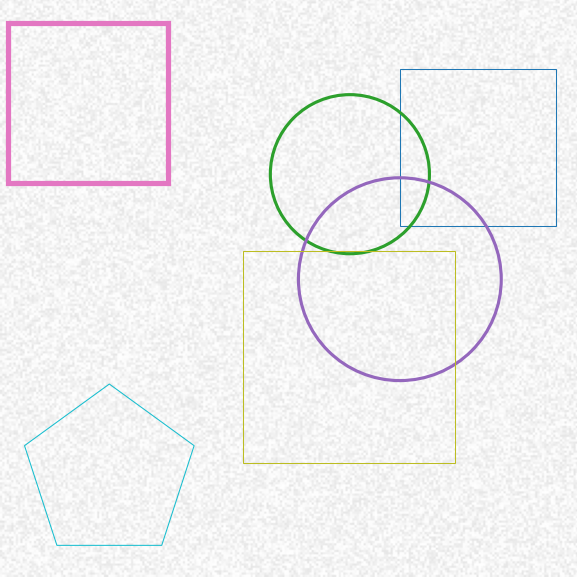[{"shape": "square", "thickness": 0.5, "radius": 0.68, "center": [0.828, 0.743]}, {"shape": "circle", "thickness": 1.5, "radius": 0.69, "center": [0.606, 0.697]}, {"shape": "circle", "thickness": 1.5, "radius": 0.88, "center": [0.692, 0.516]}, {"shape": "square", "thickness": 2.5, "radius": 0.69, "center": [0.153, 0.821]}, {"shape": "square", "thickness": 0.5, "radius": 0.92, "center": [0.605, 0.38]}, {"shape": "pentagon", "thickness": 0.5, "radius": 0.77, "center": [0.189, 0.18]}]